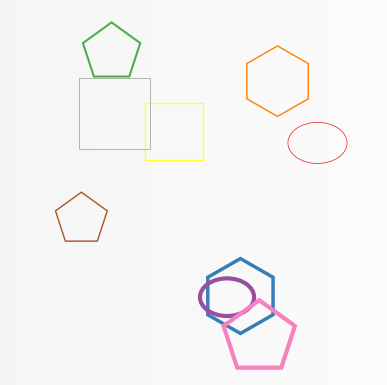[{"shape": "oval", "thickness": 0.5, "radius": 0.38, "center": [0.819, 0.629]}, {"shape": "hexagon", "thickness": 2.5, "radius": 0.49, "center": [0.62, 0.231]}, {"shape": "pentagon", "thickness": 1.5, "radius": 0.39, "center": [0.288, 0.864]}, {"shape": "oval", "thickness": 3, "radius": 0.35, "center": [0.586, 0.228]}, {"shape": "hexagon", "thickness": 1, "radius": 0.46, "center": [0.716, 0.789]}, {"shape": "square", "thickness": 1, "radius": 0.37, "center": [0.449, 0.658]}, {"shape": "pentagon", "thickness": 1, "radius": 0.35, "center": [0.21, 0.431]}, {"shape": "pentagon", "thickness": 3, "radius": 0.48, "center": [0.669, 0.123]}, {"shape": "square", "thickness": 0.5, "radius": 0.46, "center": [0.296, 0.704]}]